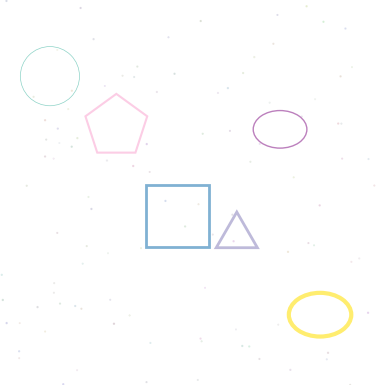[{"shape": "circle", "thickness": 0.5, "radius": 0.38, "center": [0.13, 0.802]}, {"shape": "triangle", "thickness": 2, "radius": 0.31, "center": [0.615, 0.387]}, {"shape": "square", "thickness": 2, "radius": 0.4, "center": [0.461, 0.438]}, {"shape": "pentagon", "thickness": 1.5, "radius": 0.42, "center": [0.302, 0.672]}, {"shape": "oval", "thickness": 1, "radius": 0.35, "center": [0.727, 0.664]}, {"shape": "oval", "thickness": 3, "radius": 0.41, "center": [0.831, 0.183]}]